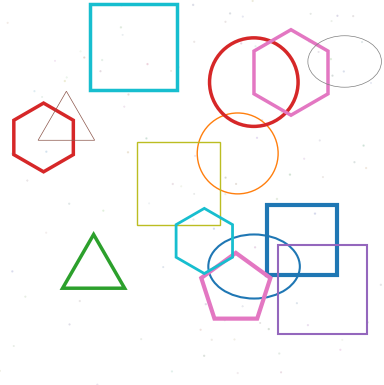[{"shape": "square", "thickness": 3, "radius": 0.46, "center": [0.784, 0.377]}, {"shape": "oval", "thickness": 1.5, "radius": 0.59, "center": [0.66, 0.308]}, {"shape": "circle", "thickness": 1, "radius": 0.53, "center": [0.617, 0.601]}, {"shape": "triangle", "thickness": 2.5, "radius": 0.47, "center": [0.243, 0.298]}, {"shape": "circle", "thickness": 2.5, "radius": 0.57, "center": [0.659, 0.787]}, {"shape": "hexagon", "thickness": 2.5, "radius": 0.45, "center": [0.113, 0.643]}, {"shape": "square", "thickness": 1.5, "radius": 0.58, "center": [0.837, 0.248]}, {"shape": "triangle", "thickness": 0.5, "radius": 0.42, "center": [0.172, 0.678]}, {"shape": "hexagon", "thickness": 2.5, "radius": 0.55, "center": [0.756, 0.812]}, {"shape": "pentagon", "thickness": 3, "radius": 0.47, "center": [0.613, 0.249]}, {"shape": "oval", "thickness": 0.5, "radius": 0.48, "center": [0.895, 0.84]}, {"shape": "square", "thickness": 1, "radius": 0.54, "center": [0.464, 0.524]}, {"shape": "square", "thickness": 2.5, "radius": 0.56, "center": [0.347, 0.877]}, {"shape": "hexagon", "thickness": 2, "radius": 0.42, "center": [0.531, 0.374]}]